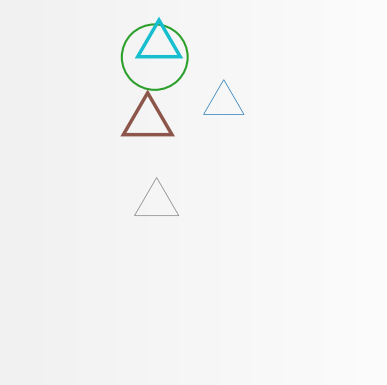[{"shape": "triangle", "thickness": 0.5, "radius": 0.3, "center": [0.577, 0.733]}, {"shape": "circle", "thickness": 1.5, "radius": 0.42, "center": [0.399, 0.852]}, {"shape": "triangle", "thickness": 2.5, "radius": 0.36, "center": [0.381, 0.686]}, {"shape": "triangle", "thickness": 0.5, "radius": 0.33, "center": [0.404, 0.473]}, {"shape": "triangle", "thickness": 2.5, "radius": 0.32, "center": [0.41, 0.884]}]